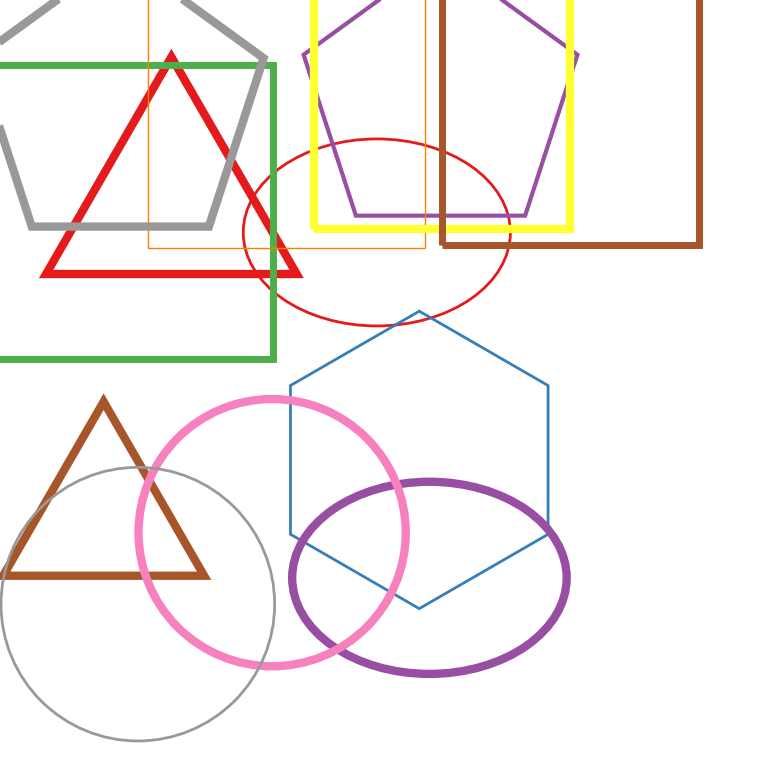[{"shape": "triangle", "thickness": 3, "radius": 0.94, "center": [0.223, 0.738]}, {"shape": "oval", "thickness": 1, "radius": 0.87, "center": [0.489, 0.698]}, {"shape": "hexagon", "thickness": 1, "radius": 0.97, "center": [0.544, 0.403]}, {"shape": "square", "thickness": 2.5, "radius": 0.96, "center": [0.164, 0.725]}, {"shape": "pentagon", "thickness": 1.5, "radius": 0.93, "center": [0.572, 0.871]}, {"shape": "oval", "thickness": 3, "radius": 0.89, "center": [0.558, 0.25]}, {"shape": "square", "thickness": 0.5, "radius": 0.9, "center": [0.372, 0.858]}, {"shape": "square", "thickness": 3, "radius": 0.83, "center": [0.574, 0.869]}, {"shape": "square", "thickness": 2.5, "radius": 0.83, "center": [0.741, 0.848]}, {"shape": "triangle", "thickness": 3, "radius": 0.75, "center": [0.135, 0.328]}, {"shape": "circle", "thickness": 3, "radius": 0.87, "center": [0.353, 0.308]}, {"shape": "pentagon", "thickness": 3, "radius": 0.98, "center": [0.156, 0.864]}, {"shape": "circle", "thickness": 1, "radius": 0.89, "center": [0.179, 0.215]}]